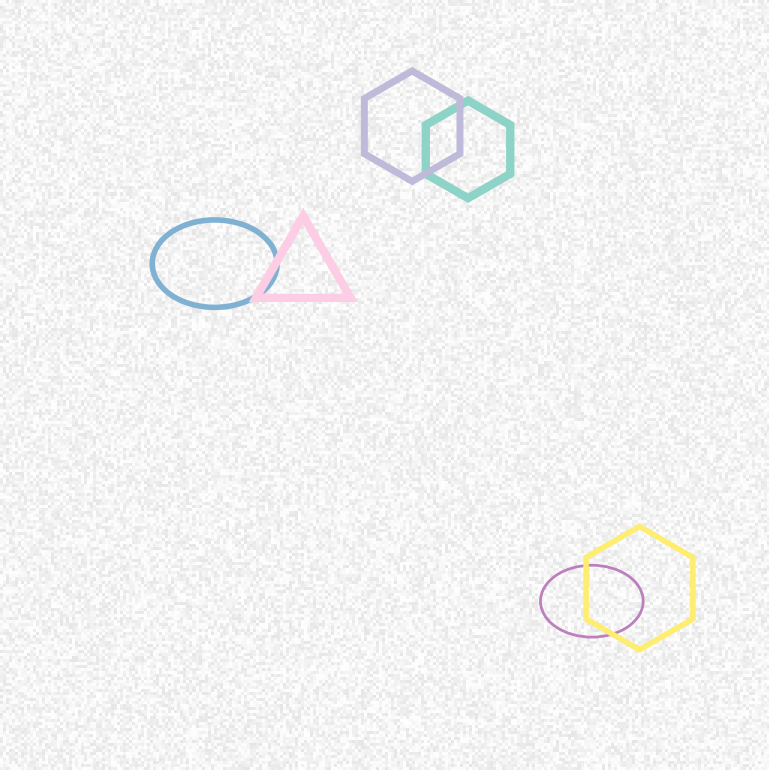[{"shape": "hexagon", "thickness": 3, "radius": 0.32, "center": [0.608, 0.806]}, {"shape": "hexagon", "thickness": 2.5, "radius": 0.36, "center": [0.535, 0.836]}, {"shape": "oval", "thickness": 2, "radius": 0.41, "center": [0.279, 0.658]}, {"shape": "triangle", "thickness": 3, "radius": 0.35, "center": [0.394, 0.649]}, {"shape": "oval", "thickness": 1, "radius": 0.33, "center": [0.769, 0.219]}, {"shape": "hexagon", "thickness": 2, "radius": 0.4, "center": [0.831, 0.236]}]